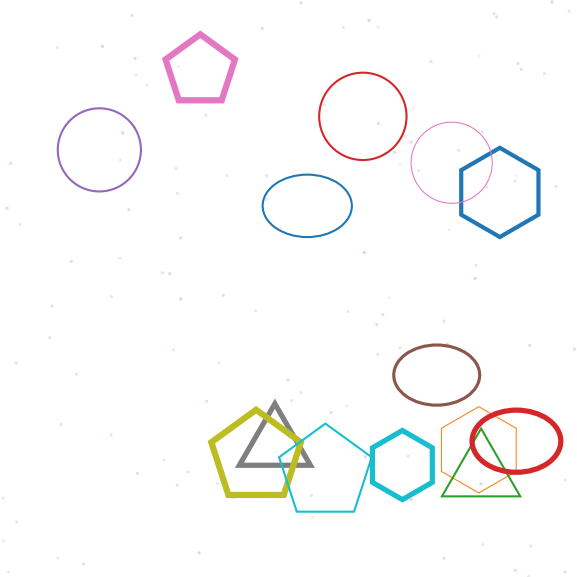[{"shape": "hexagon", "thickness": 2, "radius": 0.39, "center": [0.866, 0.666]}, {"shape": "oval", "thickness": 1, "radius": 0.39, "center": [0.532, 0.643]}, {"shape": "hexagon", "thickness": 0.5, "radius": 0.37, "center": [0.829, 0.22]}, {"shape": "triangle", "thickness": 1, "radius": 0.39, "center": [0.833, 0.179]}, {"shape": "oval", "thickness": 2.5, "radius": 0.38, "center": [0.894, 0.235]}, {"shape": "circle", "thickness": 1, "radius": 0.38, "center": [0.628, 0.798]}, {"shape": "circle", "thickness": 1, "radius": 0.36, "center": [0.172, 0.74]}, {"shape": "oval", "thickness": 1.5, "radius": 0.37, "center": [0.756, 0.35]}, {"shape": "circle", "thickness": 0.5, "radius": 0.35, "center": [0.782, 0.717]}, {"shape": "pentagon", "thickness": 3, "radius": 0.32, "center": [0.347, 0.877]}, {"shape": "triangle", "thickness": 2.5, "radius": 0.36, "center": [0.476, 0.229]}, {"shape": "pentagon", "thickness": 3, "radius": 0.41, "center": [0.443, 0.208]}, {"shape": "pentagon", "thickness": 1, "radius": 0.42, "center": [0.563, 0.181]}, {"shape": "hexagon", "thickness": 2.5, "radius": 0.3, "center": [0.697, 0.194]}]